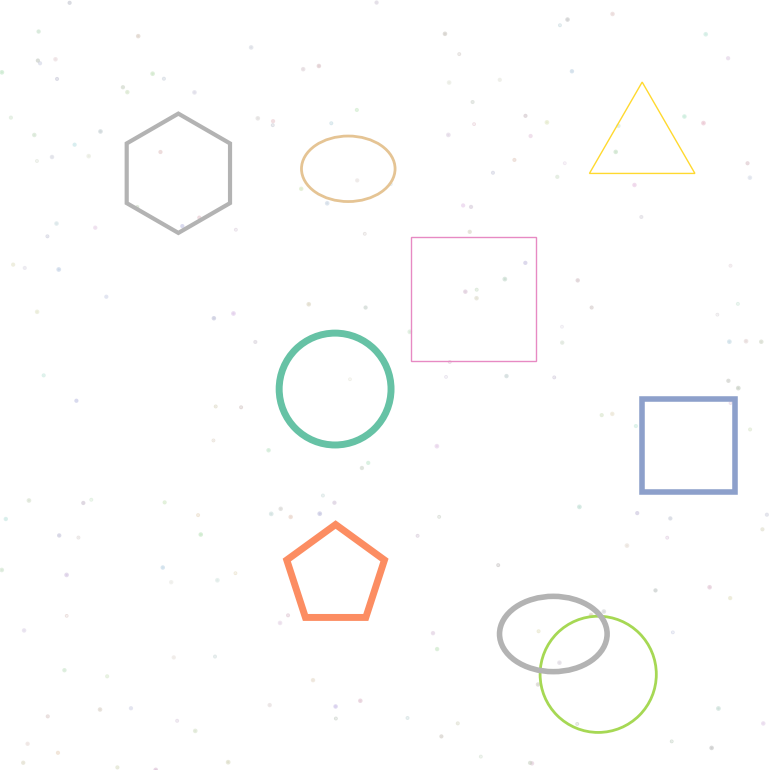[{"shape": "circle", "thickness": 2.5, "radius": 0.36, "center": [0.435, 0.495]}, {"shape": "pentagon", "thickness": 2.5, "radius": 0.33, "center": [0.436, 0.252]}, {"shape": "square", "thickness": 2, "radius": 0.3, "center": [0.894, 0.421]}, {"shape": "square", "thickness": 0.5, "radius": 0.4, "center": [0.615, 0.612]}, {"shape": "circle", "thickness": 1, "radius": 0.38, "center": [0.777, 0.124]}, {"shape": "triangle", "thickness": 0.5, "radius": 0.4, "center": [0.834, 0.814]}, {"shape": "oval", "thickness": 1, "radius": 0.3, "center": [0.452, 0.781]}, {"shape": "hexagon", "thickness": 1.5, "radius": 0.39, "center": [0.232, 0.775]}, {"shape": "oval", "thickness": 2, "radius": 0.35, "center": [0.719, 0.177]}]